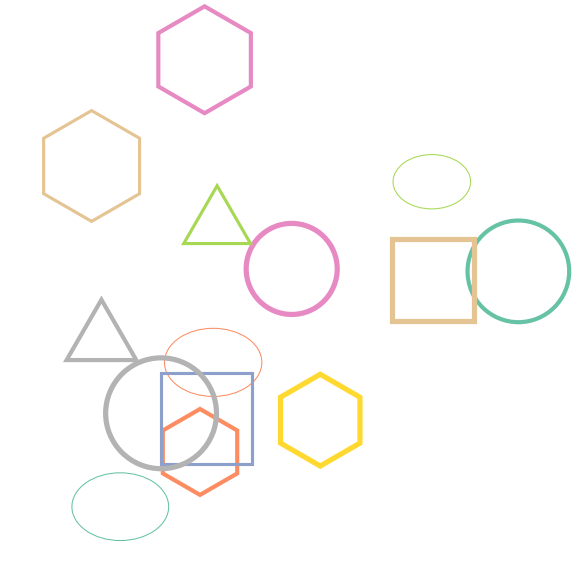[{"shape": "circle", "thickness": 2, "radius": 0.44, "center": [0.898, 0.529]}, {"shape": "oval", "thickness": 0.5, "radius": 0.42, "center": [0.208, 0.122]}, {"shape": "hexagon", "thickness": 2, "radius": 0.37, "center": [0.346, 0.217]}, {"shape": "oval", "thickness": 0.5, "radius": 0.42, "center": [0.369, 0.372]}, {"shape": "square", "thickness": 1.5, "radius": 0.39, "center": [0.358, 0.274]}, {"shape": "hexagon", "thickness": 2, "radius": 0.46, "center": [0.354, 0.896]}, {"shape": "circle", "thickness": 2.5, "radius": 0.39, "center": [0.505, 0.533]}, {"shape": "oval", "thickness": 0.5, "radius": 0.34, "center": [0.748, 0.684]}, {"shape": "triangle", "thickness": 1.5, "radius": 0.33, "center": [0.376, 0.611]}, {"shape": "hexagon", "thickness": 2.5, "radius": 0.4, "center": [0.555, 0.272]}, {"shape": "square", "thickness": 2.5, "radius": 0.36, "center": [0.749, 0.515]}, {"shape": "hexagon", "thickness": 1.5, "radius": 0.48, "center": [0.159, 0.712]}, {"shape": "triangle", "thickness": 2, "radius": 0.35, "center": [0.176, 0.411]}, {"shape": "circle", "thickness": 2.5, "radius": 0.48, "center": [0.279, 0.284]}]